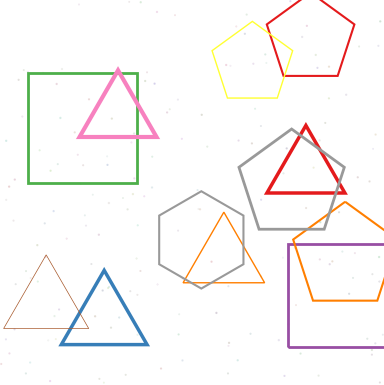[{"shape": "pentagon", "thickness": 1.5, "radius": 0.6, "center": [0.807, 0.9]}, {"shape": "triangle", "thickness": 2.5, "radius": 0.58, "center": [0.795, 0.557]}, {"shape": "triangle", "thickness": 2.5, "radius": 0.64, "center": [0.271, 0.169]}, {"shape": "square", "thickness": 2, "radius": 0.71, "center": [0.214, 0.668]}, {"shape": "square", "thickness": 2, "radius": 0.67, "center": [0.881, 0.232]}, {"shape": "triangle", "thickness": 1, "radius": 0.61, "center": [0.581, 0.327]}, {"shape": "pentagon", "thickness": 1.5, "radius": 0.71, "center": [0.897, 0.334]}, {"shape": "pentagon", "thickness": 1, "radius": 0.55, "center": [0.656, 0.834]}, {"shape": "triangle", "thickness": 0.5, "radius": 0.64, "center": [0.12, 0.21]}, {"shape": "triangle", "thickness": 3, "radius": 0.58, "center": [0.307, 0.702]}, {"shape": "hexagon", "thickness": 1.5, "radius": 0.63, "center": [0.523, 0.377]}, {"shape": "pentagon", "thickness": 2, "radius": 0.72, "center": [0.757, 0.521]}]